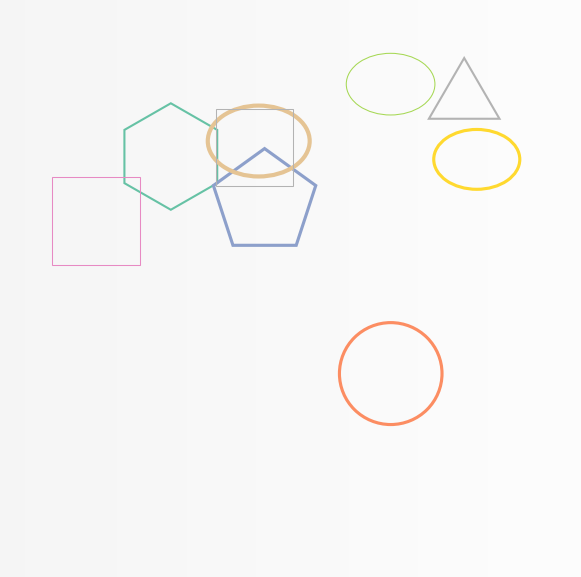[{"shape": "hexagon", "thickness": 1, "radius": 0.46, "center": [0.294, 0.728]}, {"shape": "circle", "thickness": 1.5, "radius": 0.44, "center": [0.672, 0.352]}, {"shape": "pentagon", "thickness": 1.5, "radius": 0.46, "center": [0.455, 0.649]}, {"shape": "square", "thickness": 0.5, "radius": 0.38, "center": [0.165, 0.617]}, {"shape": "oval", "thickness": 0.5, "radius": 0.38, "center": [0.672, 0.853]}, {"shape": "oval", "thickness": 1.5, "radius": 0.37, "center": [0.82, 0.723]}, {"shape": "oval", "thickness": 2, "radius": 0.44, "center": [0.445, 0.755]}, {"shape": "square", "thickness": 0.5, "radius": 0.33, "center": [0.438, 0.744]}, {"shape": "triangle", "thickness": 1, "radius": 0.35, "center": [0.799, 0.829]}]